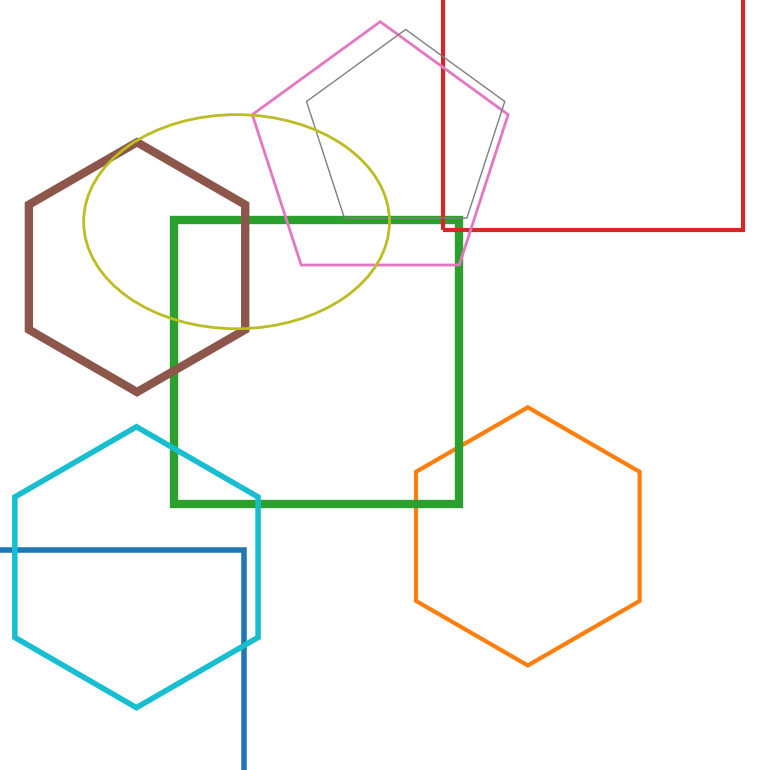[{"shape": "square", "thickness": 2, "radius": 0.9, "center": [0.137, 0.105]}, {"shape": "hexagon", "thickness": 1.5, "radius": 0.84, "center": [0.685, 0.303]}, {"shape": "square", "thickness": 3, "radius": 0.93, "center": [0.411, 0.53]}, {"shape": "square", "thickness": 1.5, "radius": 0.97, "center": [0.77, 0.897]}, {"shape": "hexagon", "thickness": 3, "radius": 0.81, "center": [0.178, 0.653]}, {"shape": "pentagon", "thickness": 1, "radius": 0.87, "center": [0.494, 0.797]}, {"shape": "pentagon", "thickness": 0.5, "radius": 0.68, "center": [0.527, 0.826]}, {"shape": "oval", "thickness": 1, "radius": 0.99, "center": [0.307, 0.712]}, {"shape": "hexagon", "thickness": 2, "radius": 0.91, "center": [0.177, 0.263]}]